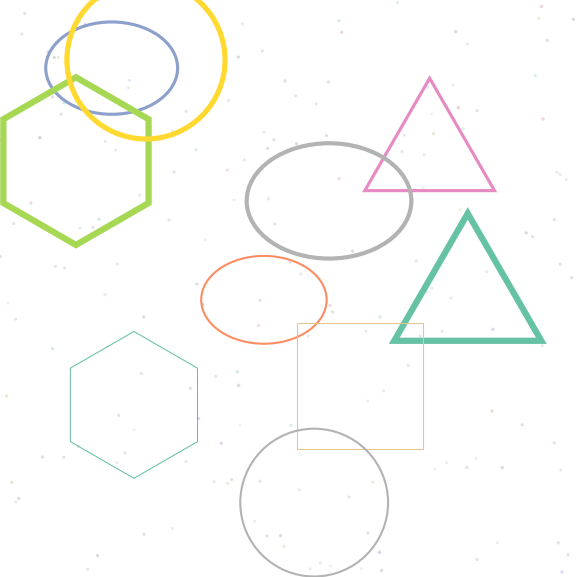[{"shape": "triangle", "thickness": 3, "radius": 0.74, "center": [0.81, 0.483]}, {"shape": "hexagon", "thickness": 0.5, "radius": 0.64, "center": [0.232, 0.298]}, {"shape": "oval", "thickness": 1, "radius": 0.54, "center": [0.457, 0.48]}, {"shape": "oval", "thickness": 1.5, "radius": 0.57, "center": [0.193, 0.881]}, {"shape": "triangle", "thickness": 1.5, "radius": 0.65, "center": [0.744, 0.734]}, {"shape": "hexagon", "thickness": 3, "radius": 0.73, "center": [0.132, 0.72]}, {"shape": "circle", "thickness": 2.5, "radius": 0.68, "center": [0.253, 0.895]}, {"shape": "square", "thickness": 0.5, "radius": 0.54, "center": [0.623, 0.331]}, {"shape": "oval", "thickness": 2, "radius": 0.71, "center": [0.57, 0.651]}, {"shape": "circle", "thickness": 1, "radius": 0.64, "center": [0.544, 0.129]}]